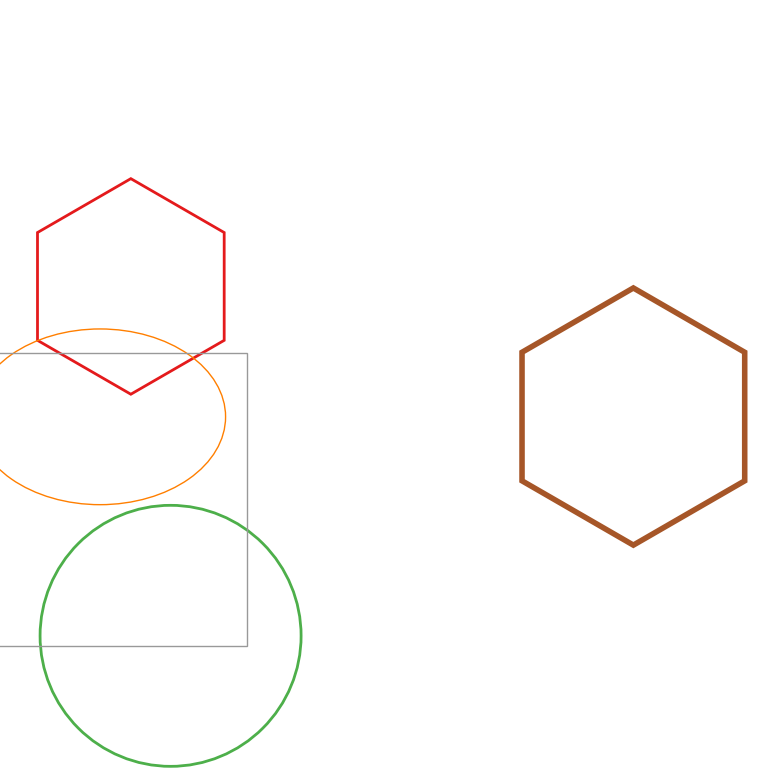[{"shape": "hexagon", "thickness": 1, "radius": 0.7, "center": [0.17, 0.628]}, {"shape": "circle", "thickness": 1, "radius": 0.85, "center": [0.222, 0.174]}, {"shape": "oval", "thickness": 0.5, "radius": 0.82, "center": [0.13, 0.459]}, {"shape": "hexagon", "thickness": 2, "radius": 0.83, "center": [0.823, 0.459]}, {"shape": "square", "thickness": 0.5, "radius": 0.95, "center": [0.131, 0.351]}]